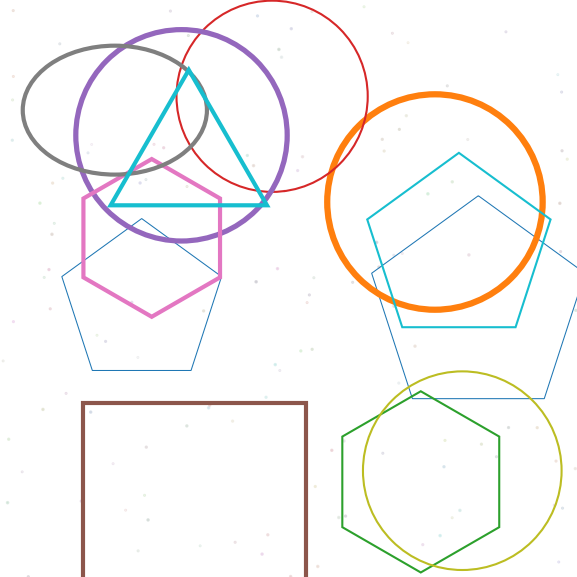[{"shape": "pentagon", "thickness": 0.5, "radius": 0.97, "center": [0.828, 0.466]}, {"shape": "pentagon", "thickness": 0.5, "radius": 0.73, "center": [0.245, 0.475]}, {"shape": "circle", "thickness": 3, "radius": 0.93, "center": [0.753, 0.649]}, {"shape": "hexagon", "thickness": 1, "radius": 0.78, "center": [0.729, 0.165]}, {"shape": "circle", "thickness": 1, "radius": 0.83, "center": [0.471, 0.832]}, {"shape": "circle", "thickness": 2.5, "radius": 0.92, "center": [0.314, 0.765]}, {"shape": "square", "thickness": 2, "radius": 0.97, "center": [0.337, 0.108]}, {"shape": "hexagon", "thickness": 2, "radius": 0.68, "center": [0.263, 0.587]}, {"shape": "oval", "thickness": 2, "radius": 0.8, "center": [0.199, 0.808]}, {"shape": "circle", "thickness": 1, "radius": 0.86, "center": [0.8, 0.184]}, {"shape": "triangle", "thickness": 2, "radius": 0.78, "center": [0.327, 0.722]}, {"shape": "pentagon", "thickness": 1, "radius": 0.83, "center": [0.795, 0.568]}]